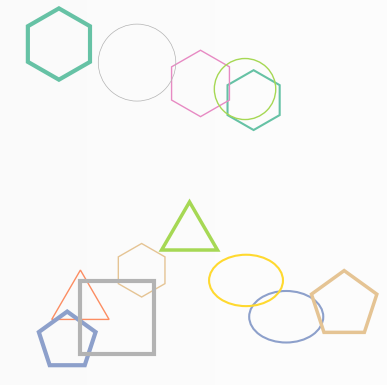[{"shape": "hexagon", "thickness": 3, "radius": 0.46, "center": [0.152, 0.886]}, {"shape": "hexagon", "thickness": 1.5, "radius": 0.39, "center": [0.654, 0.74]}, {"shape": "triangle", "thickness": 1, "radius": 0.43, "center": [0.208, 0.213]}, {"shape": "pentagon", "thickness": 3, "radius": 0.39, "center": [0.173, 0.114]}, {"shape": "oval", "thickness": 1.5, "radius": 0.48, "center": [0.739, 0.177]}, {"shape": "hexagon", "thickness": 1, "radius": 0.43, "center": [0.517, 0.783]}, {"shape": "circle", "thickness": 1, "radius": 0.4, "center": [0.632, 0.769]}, {"shape": "triangle", "thickness": 2.5, "radius": 0.42, "center": [0.489, 0.392]}, {"shape": "oval", "thickness": 1.5, "radius": 0.48, "center": [0.635, 0.272]}, {"shape": "pentagon", "thickness": 2.5, "radius": 0.44, "center": [0.888, 0.208]}, {"shape": "hexagon", "thickness": 1, "radius": 0.35, "center": [0.366, 0.298]}, {"shape": "square", "thickness": 3, "radius": 0.48, "center": [0.303, 0.175]}, {"shape": "circle", "thickness": 0.5, "radius": 0.5, "center": [0.354, 0.837]}]